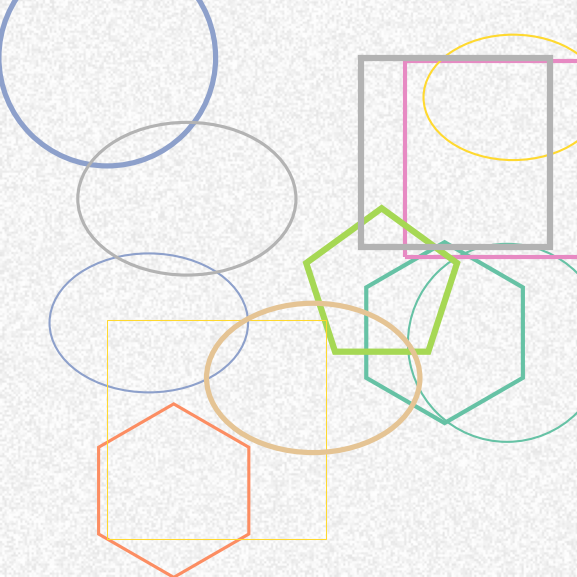[{"shape": "hexagon", "thickness": 2, "radius": 0.78, "center": [0.77, 0.423]}, {"shape": "circle", "thickness": 1, "radius": 0.86, "center": [0.878, 0.405]}, {"shape": "hexagon", "thickness": 1.5, "radius": 0.75, "center": [0.301, 0.15]}, {"shape": "oval", "thickness": 1, "radius": 0.86, "center": [0.258, 0.44]}, {"shape": "circle", "thickness": 2.5, "radius": 0.94, "center": [0.186, 0.899]}, {"shape": "square", "thickness": 2, "radius": 0.85, "center": [0.871, 0.724]}, {"shape": "pentagon", "thickness": 3, "radius": 0.69, "center": [0.661, 0.501]}, {"shape": "oval", "thickness": 1, "radius": 0.78, "center": [0.889, 0.831]}, {"shape": "square", "thickness": 0.5, "radius": 0.95, "center": [0.375, 0.255]}, {"shape": "oval", "thickness": 2.5, "radius": 0.92, "center": [0.542, 0.345]}, {"shape": "square", "thickness": 3, "radius": 0.82, "center": [0.788, 0.735]}, {"shape": "oval", "thickness": 1.5, "radius": 0.94, "center": [0.324, 0.655]}]